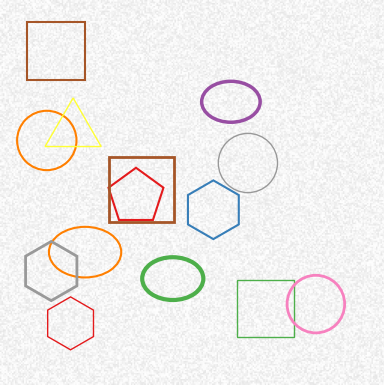[{"shape": "hexagon", "thickness": 1, "radius": 0.34, "center": [0.183, 0.16]}, {"shape": "pentagon", "thickness": 1.5, "radius": 0.37, "center": [0.353, 0.489]}, {"shape": "hexagon", "thickness": 1.5, "radius": 0.38, "center": [0.554, 0.455]}, {"shape": "oval", "thickness": 3, "radius": 0.4, "center": [0.449, 0.276]}, {"shape": "square", "thickness": 1, "radius": 0.37, "center": [0.69, 0.199]}, {"shape": "oval", "thickness": 2.5, "radius": 0.38, "center": [0.6, 0.736]}, {"shape": "circle", "thickness": 1.5, "radius": 0.39, "center": [0.122, 0.635]}, {"shape": "oval", "thickness": 1.5, "radius": 0.47, "center": [0.221, 0.345]}, {"shape": "triangle", "thickness": 1, "radius": 0.42, "center": [0.19, 0.661]}, {"shape": "square", "thickness": 1.5, "radius": 0.38, "center": [0.145, 0.868]}, {"shape": "square", "thickness": 2, "radius": 0.43, "center": [0.367, 0.508]}, {"shape": "circle", "thickness": 2, "radius": 0.37, "center": [0.82, 0.21]}, {"shape": "circle", "thickness": 1, "radius": 0.38, "center": [0.644, 0.577]}, {"shape": "hexagon", "thickness": 2, "radius": 0.38, "center": [0.133, 0.296]}]